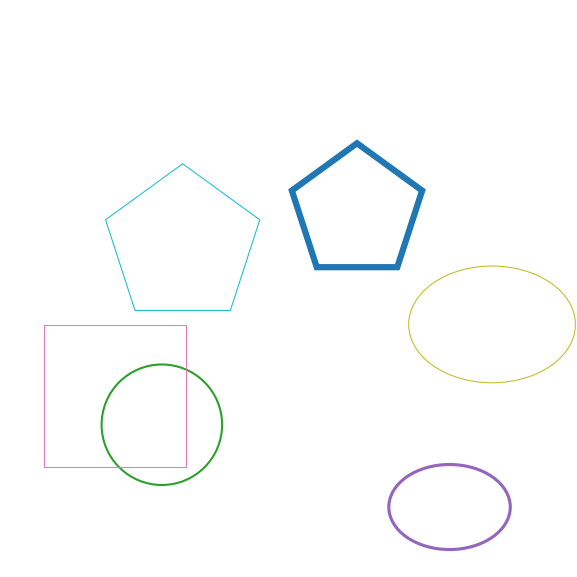[{"shape": "pentagon", "thickness": 3, "radius": 0.59, "center": [0.618, 0.632]}, {"shape": "circle", "thickness": 1, "radius": 0.52, "center": [0.28, 0.264]}, {"shape": "oval", "thickness": 1.5, "radius": 0.53, "center": [0.778, 0.121]}, {"shape": "square", "thickness": 0.5, "radius": 0.62, "center": [0.199, 0.314]}, {"shape": "oval", "thickness": 0.5, "radius": 0.72, "center": [0.852, 0.437]}, {"shape": "pentagon", "thickness": 0.5, "radius": 0.7, "center": [0.316, 0.575]}]